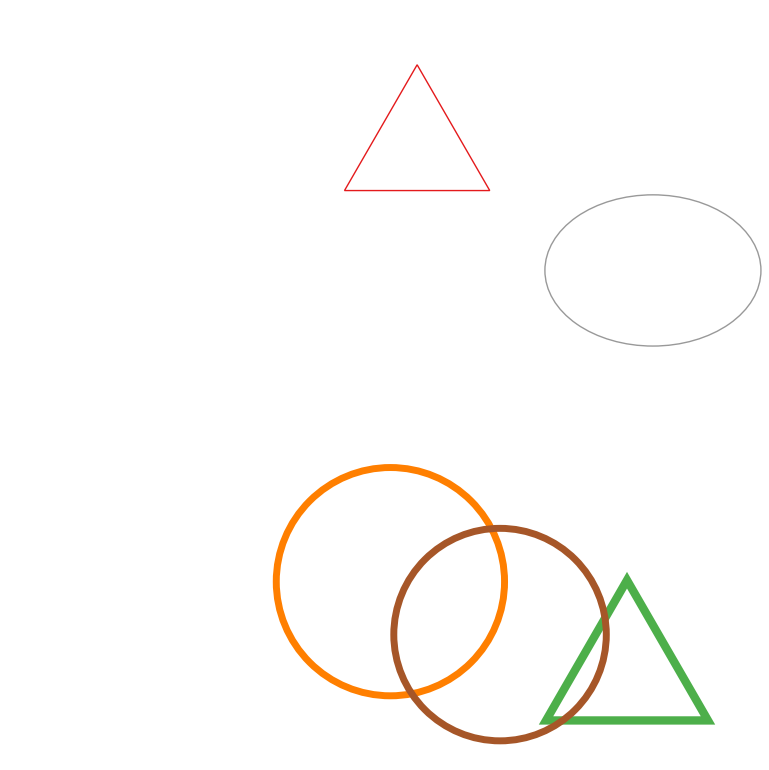[{"shape": "triangle", "thickness": 0.5, "radius": 0.54, "center": [0.542, 0.807]}, {"shape": "triangle", "thickness": 3, "radius": 0.61, "center": [0.814, 0.125]}, {"shape": "circle", "thickness": 2.5, "radius": 0.74, "center": [0.507, 0.245]}, {"shape": "circle", "thickness": 2.5, "radius": 0.69, "center": [0.649, 0.176]}, {"shape": "oval", "thickness": 0.5, "radius": 0.7, "center": [0.848, 0.649]}]